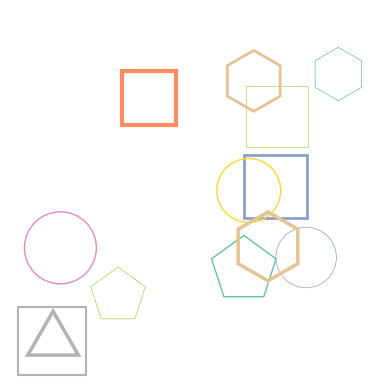[{"shape": "hexagon", "thickness": 0.5, "radius": 0.35, "center": [0.879, 0.808]}, {"shape": "pentagon", "thickness": 1, "radius": 0.44, "center": [0.633, 0.3]}, {"shape": "square", "thickness": 3, "radius": 0.35, "center": [0.388, 0.746]}, {"shape": "circle", "thickness": 0.5, "radius": 0.39, "center": [0.795, 0.331]}, {"shape": "square", "thickness": 2, "radius": 0.41, "center": [0.716, 0.516]}, {"shape": "circle", "thickness": 1, "radius": 0.47, "center": [0.157, 0.356]}, {"shape": "square", "thickness": 0.5, "radius": 0.4, "center": [0.719, 0.698]}, {"shape": "pentagon", "thickness": 0.5, "radius": 0.37, "center": [0.307, 0.232]}, {"shape": "circle", "thickness": 1, "radius": 0.42, "center": [0.646, 0.505]}, {"shape": "hexagon", "thickness": 2.5, "radius": 0.45, "center": [0.696, 0.36]}, {"shape": "hexagon", "thickness": 2, "radius": 0.4, "center": [0.659, 0.79]}, {"shape": "square", "thickness": 1.5, "radius": 0.44, "center": [0.136, 0.114]}, {"shape": "triangle", "thickness": 2.5, "radius": 0.38, "center": [0.138, 0.116]}]